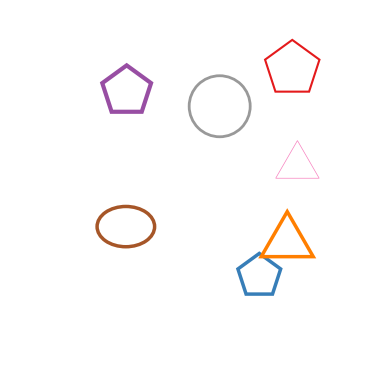[{"shape": "pentagon", "thickness": 1.5, "radius": 0.37, "center": [0.759, 0.822]}, {"shape": "pentagon", "thickness": 2.5, "radius": 0.29, "center": [0.674, 0.283]}, {"shape": "pentagon", "thickness": 3, "radius": 0.33, "center": [0.329, 0.764]}, {"shape": "triangle", "thickness": 2.5, "radius": 0.39, "center": [0.746, 0.372]}, {"shape": "oval", "thickness": 2.5, "radius": 0.37, "center": [0.327, 0.411]}, {"shape": "triangle", "thickness": 0.5, "radius": 0.33, "center": [0.773, 0.57]}, {"shape": "circle", "thickness": 2, "radius": 0.4, "center": [0.571, 0.724]}]